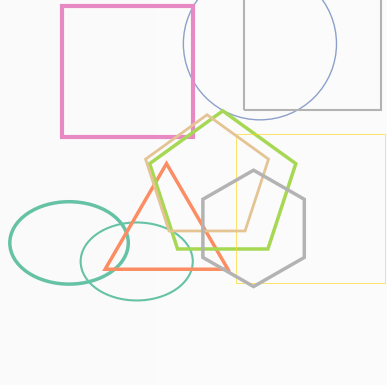[{"shape": "oval", "thickness": 2.5, "radius": 0.76, "center": [0.178, 0.369]}, {"shape": "oval", "thickness": 1.5, "radius": 0.72, "center": [0.353, 0.321]}, {"shape": "triangle", "thickness": 2.5, "radius": 0.91, "center": [0.43, 0.392]}, {"shape": "circle", "thickness": 1, "radius": 0.99, "center": [0.671, 0.886]}, {"shape": "square", "thickness": 3, "radius": 0.85, "center": [0.329, 0.814]}, {"shape": "pentagon", "thickness": 2.5, "radius": 0.99, "center": [0.575, 0.514]}, {"shape": "square", "thickness": 0.5, "radius": 0.97, "center": [0.801, 0.458]}, {"shape": "pentagon", "thickness": 2, "radius": 0.83, "center": [0.534, 0.535]}, {"shape": "hexagon", "thickness": 2.5, "radius": 0.76, "center": [0.654, 0.407]}, {"shape": "square", "thickness": 1.5, "radius": 0.88, "center": [0.807, 0.89]}]